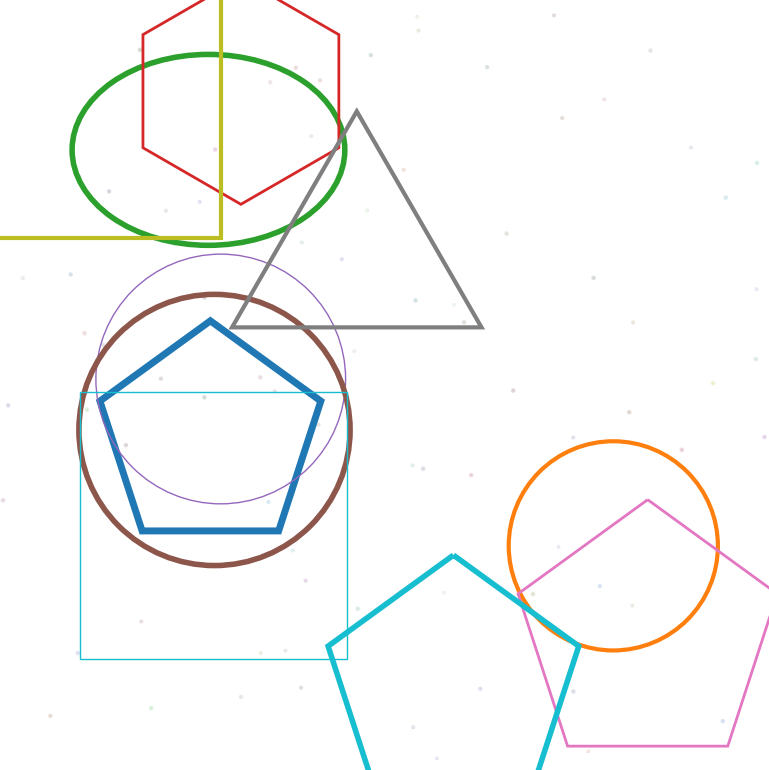[{"shape": "pentagon", "thickness": 2.5, "radius": 0.75, "center": [0.273, 0.433]}, {"shape": "circle", "thickness": 1.5, "radius": 0.68, "center": [0.796, 0.291]}, {"shape": "oval", "thickness": 2, "radius": 0.89, "center": [0.271, 0.805]}, {"shape": "hexagon", "thickness": 1, "radius": 0.73, "center": [0.313, 0.882]}, {"shape": "circle", "thickness": 0.5, "radius": 0.81, "center": [0.287, 0.508]}, {"shape": "circle", "thickness": 2, "radius": 0.88, "center": [0.279, 0.442]}, {"shape": "pentagon", "thickness": 1, "radius": 0.88, "center": [0.841, 0.174]}, {"shape": "triangle", "thickness": 1.5, "radius": 0.94, "center": [0.463, 0.668]}, {"shape": "square", "thickness": 1.5, "radius": 0.78, "center": [0.13, 0.848]}, {"shape": "pentagon", "thickness": 2, "radius": 0.86, "center": [0.589, 0.108]}, {"shape": "square", "thickness": 0.5, "radius": 0.87, "center": [0.277, 0.318]}]